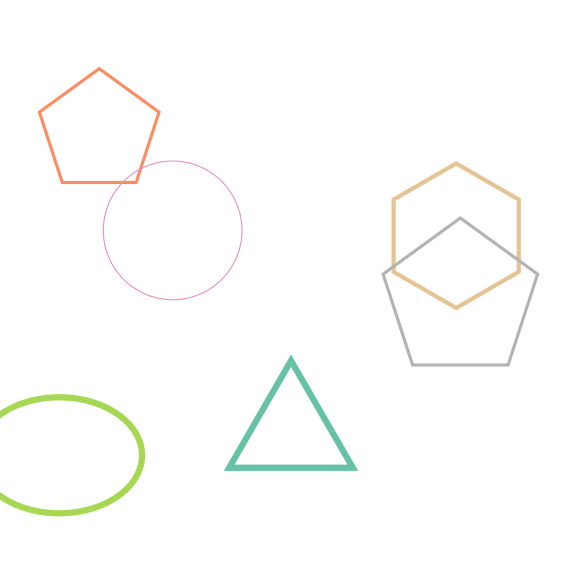[{"shape": "triangle", "thickness": 3, "radius": 0.62, "center": [0.504, 0.251]}, {"shape": "pentagon", "thickness": 1.5, "radius": 0.54, "center": [0.172, 0.771]}, {"shape": "circle", "thickness": 0.5, "radius": 0.6, "center": [0.299, 0.6]}, {"shape": "oval", "thickness": 3, "radius": 0.72, "center": [0.103, 0.211]}, {"shape": "hexagon", "thickness": 2, "radius": 0.63, "center": [0.79, 0.591]}, {"shape": "pentagon", "thickness": 1.5, "radius": 0.7, "center": [0.797, 0.481]}]